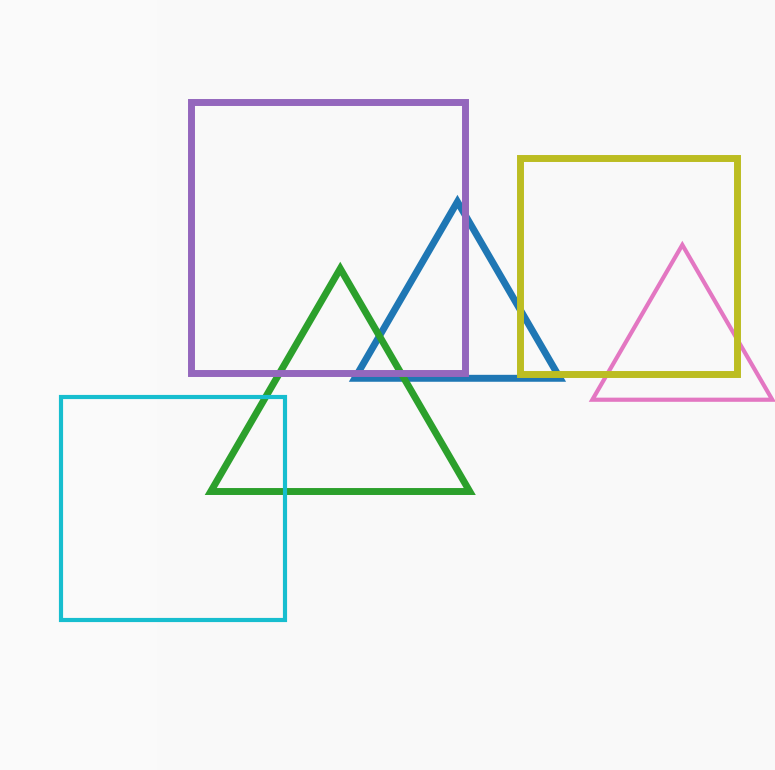[{"shape": "triangle", "thickness": 2.5, "radius": 0.76, "center": [0.59, 0.585]}, {"shape": "triangle", "thickness": 2.5, "radius": 0.96, "center": [0.439, 0.458]}, {"shape": "square", "thickness": 2.5, "radius": 0.88, "center": [0.424, 0.692]}, {"shape": "triangle", "thickness": 1.5, "radius": 0.67, "center": [0.88, 0.548]}, {"shape": "square", "thickness": 2.5, "radius": 0.7, "center": [0.811, 0.655]}, {"shape": "square", "thickness": 1.5, "radius": 0.72, "center": [0.223, 0.34]}]